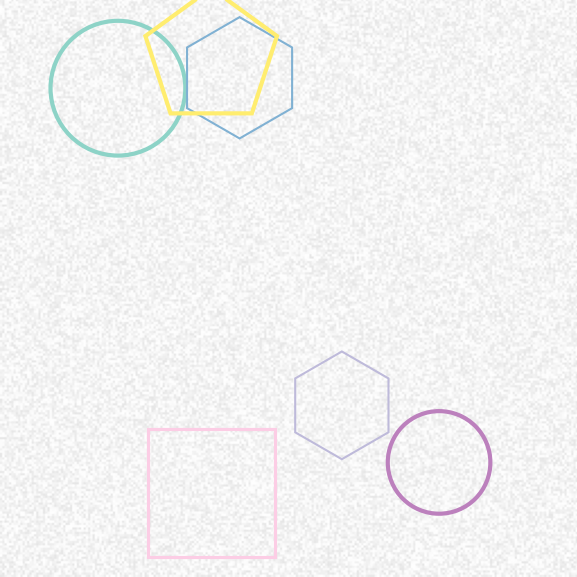[{"shape": "circle", "thickness": 2, "radius": 0.58, "center": [0.204, 0.846]}, {"shape": "hexagon", "thickness": 1, "radius": 0.47, "center": [0.592, 0.297]}, {"shape": "hexagon", "thickness": 1, "radius": 0.53, "center": [0.415, 0.864]}, {"shape": "square", "thickness": 1.5, "radius": 0.55, "center": [0.366, 0.145]}, {"shape": "circle", "thickness": 2, "radius": 0.44, "center": [0.76, 0.198]}, {"shape": "pentagon", "thickness": 2, "radius": 0.6, "center": [0.366, 0.9]}]